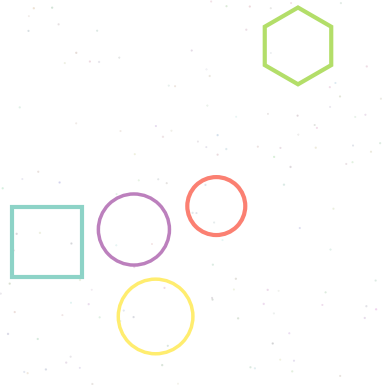[{"shape": "square", "thickness": 3, "radius": 0.45, "center": [0.123, 0.372]}, {"shape": "circle", "thickness": 3, "radius": 0.38, "center": [0.562, 0.465]}, {"shape": "hexagon", "thickness": 3, "radius": 0.5, "center": [0.774, 0.881]}, {"shape": "circle", "thickness": 2.5, "radius": 0.46, "center": [0.348, 0.404]}, {"shape": "circle", "thickness": 2.5, "radius": 0.48, "center": [0.404, 0.178]}]